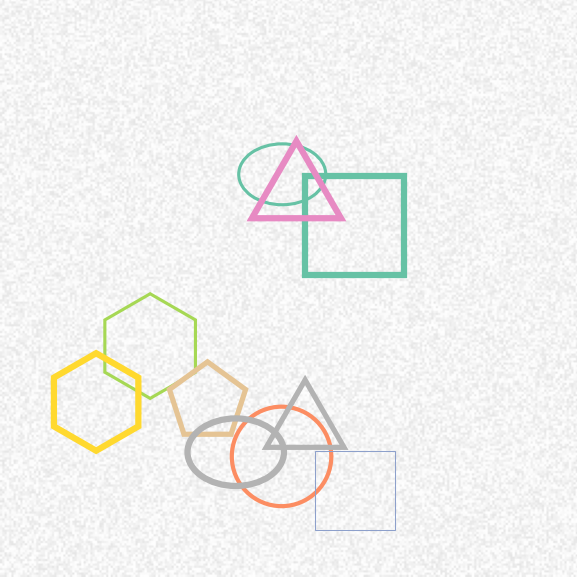[{"shape": "square", "thickness": 3, "radius": 0.43, "center": [0.614, 0.609]}, {"shape": "oval", "thickness": 1.5, "radius": 0.38, "center": [0.489, 0.697]}, {"shape": "circle", "thickness": 2, "radius": 0.43, "center": [0.488, 0.209]}, {"shape": "square", "thickness": 0.5, "radius": 0.34, "center": [0.615, 0.149]}, {"shape": "triangle", "thickness": 3, "radius": 0.45, "center": [0.513, 0.666]}, {"shape": "hexagon", "thickness": 1.5, "radius": 0.45, "center": [0.26, 0.4]}, {"shape": "hexagon", "thickness": 3, "radius": 0.42, "center": [0.166, 0.303]}, {"shape": "pentagon", "thickness": 2.5, "radius": 0.35, "center": [0.359, 0.303]}, {"shape": "triangle", "thickness": 2.5, "radius": 0.39, "center": [0.528, 0.263]}, {"shape": "oval", "thickness": 3, "radius": 0.42, "center": [0.408, 0.216]}]